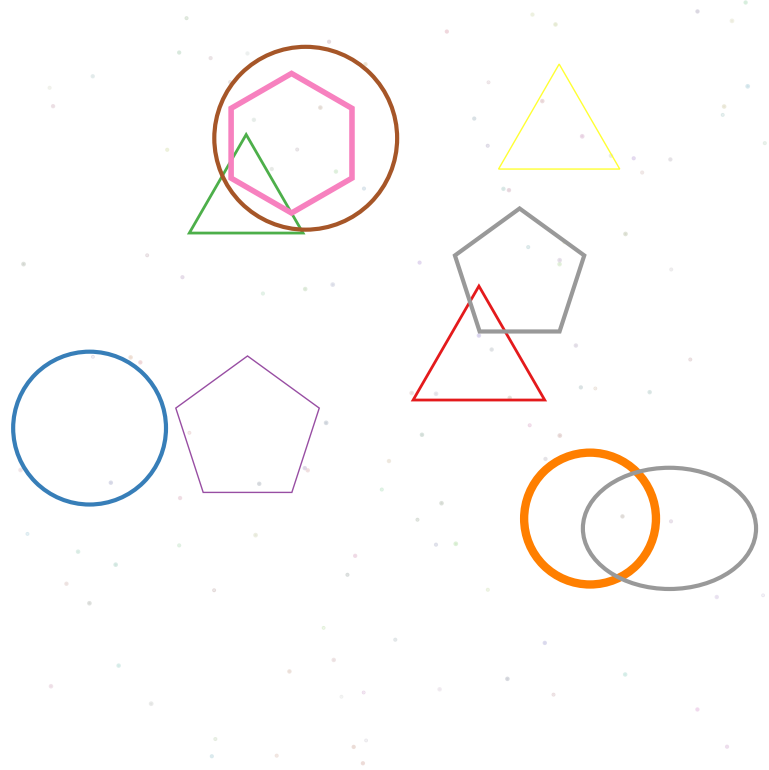[{"shape": "triangle", "thickness": 1, "radius": 0.49, "center": [0.622, 0.53]}, {"shape": "circle", "thickness": 1.5, "radius": 0.5, "center": [0.116, 0.444]}, {"shape": "triangle", "thickness": 1, "radius": 0.43, "center": [0.32, 0.74]}, {"shape": "pentagon", "thickness": 0.5, "radius": 0.49, "center": [0.321, 0.44]}, {"shape": "circle", "thickness": 3, "radius": 0.43, "center": [0.766, 0.327]}, {"shape": "triangle", "thickness": 0.5, "radius": 0.45, "center": [0.726, 0.826]}, {"shape": "circle", "thickness": 1.5, "radius": 0.59, "center": [0.397, 0.82]}, {"shape": "hexagon", "thickness": 2, "radius": 0.45, "center": [0.379, 0.814]}, {"shape": "oval", "thickness": 1.5, "radius": 0.56, "center": [0.869, 0.314]}, {"shape": "pentagon", "thickness": 1.5, "radius": 0.44, "center": [0.675, 0.641]}]